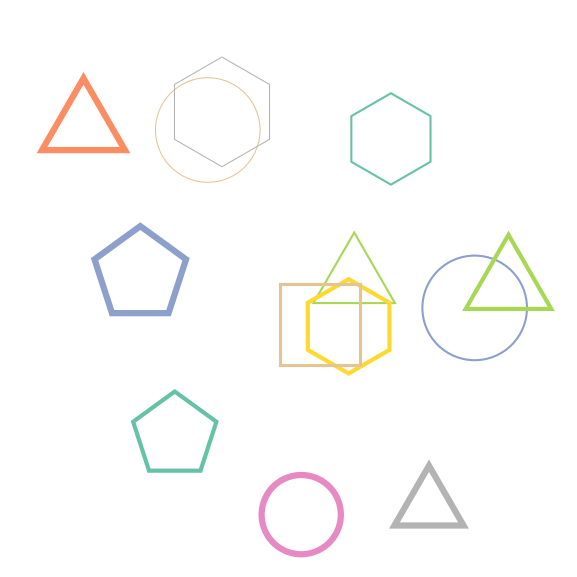[{"shape": "hexagon", "thickness": 1, "radius": 0.4, "center": [0.677, 0.759]}, {"shape": "pentagon", "thickness": 2, "radius": 0.38, "center": [0.303, 0.245]}, {"shape": "triangle", "thickness": 3, "radius": 0.41, "center": [0.145, 0.781]}, {"shape": "circle", "thickness": 1, "radius": 0.45, "center": [0.822, 0.466]}, {"shape": "pentagon", "thickness": 3, "radius": 0.42, "center": [0.243, 0.524]}, {"shape": "circle", "thickness": 3, "radius": 0.34, "center": [0.522, 0.108]}, {"shape": "triangle", "thickness": 2, "radius": 0.43, "center": [0.88, 0.507]}, {"shape": "triangle", "thickness": 1, "radius": 0.41, "center": [0.613, 0.515]}, {"shape": "hexagon", "thickness": 2, "radius": 0.41, "center": [0.604, 0.434]}, {"shape": "circle", "thickness": 0.5, "radius": 0.45, "center": [0.36, 0.774]}, {"shape": "square", "thickness": 1.5, "radius": 0.35, "center": [0.554, 0.437]}, {"shape": "triangle", "thickness": 3, "radius": 0.35, "center": [0.743, 0.124]}, {"shape": "hexagon", "thickness": 0.5, "radius": 0.48, "center": [0.384, 0.805]}]